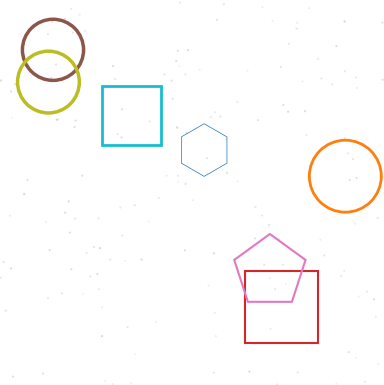[{"shape": "hexagon", "thickness": 0.5, "radius": 0.34, "center": [0.53, 0.61]}, {"shape": "circle", "thickness": 2, "radius": 0.47, "center": [0.897, 0.542]}, {"shape": "square", "thickness": 1.5, "radius": 0.47, "center": [0.731, 0.202]}, {"shape": "circle", "thickness": 2.5, "radius": 0.4, "center": [0.138, 0.871]}, {"shape": "pentagon", "thickness": 1.5, "radius": 0.49, "center": [0.701, 0.295]}, {"shape": "circle", "thickness": 2.5, "radius": 0.4, "center": [0.126, 0.787]}, {"shape": "square", "thickness": 2, "radius": 0.38, "center": [0.341, 0.701]}]